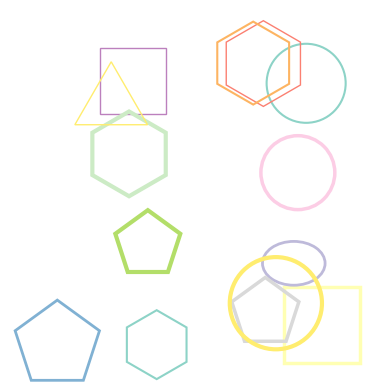[{"shape": "hexagon", "thickness": 1.5, "radius": 0.45, "center": [0.407, 0.105]}, {"shape": "circle", "thickness": 1.5, "radius": 0.51, "center": [0.795, 0.784]}, {"shape": "square", "thickness": 2.5, "radius": 0.49, "center": [0.838, 0.155]}, {"shape": "oval", "thickness": 2, "radius": 0.41, "center": [0.763, 0.316]}, {"shape": "hexagon", "thickness": 1, "radius": 0.56, "center": [0.684, 0.835]}, {"shape": "pentagon", "thickness": 2, "radius": 0.58, "center": [0.149, 0.105]}, {"shape": "hexagon", "thickness": 1.5, "radius": 0.54, "center": [0.658, 0.836]}, {"shape": "pentagon", "thickness": 3, "radius": 0.44, "center": [0.384, 0.365]}, {"shape": "circle", "thickness": 2.5, "radius": 0.48, "center": [0.774, 0.552]}, {"shape": "pentagon", "thickness": 2.5, "radius": 0.46, "center": [0.689, 0.188]}, {"shape": "square", "thickness": 1, "radius": 0.43, "center": [0.346, 0.789]}, {"shape": "hexagon", "thickness": 3, "radius": 0.55, "center": [0.335, 0.6]}, {"shape": "circle", "thickness": 3, "radius": 0.6, "center": [0.717, 0.212]}, {"shape": "triangle", "thickness": 1, "radius": 0.55, "center": [0.289, 0.731]}]